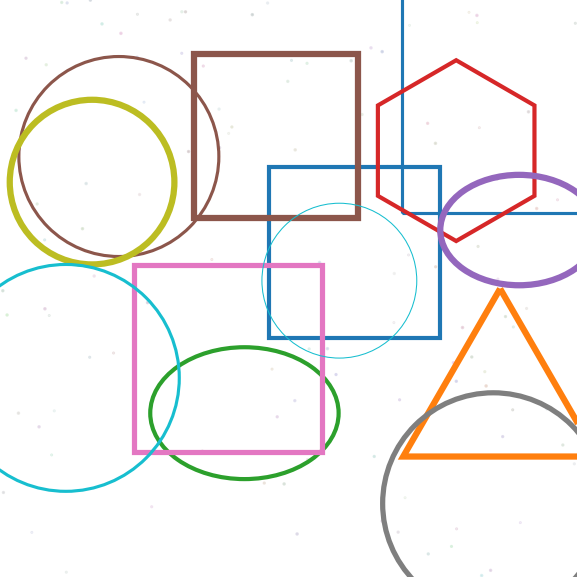[{"shape": "square", "thickness": 1.5, "radius": 0.94, "center": [0.884, 0.818]}, {"shape": "square", "thickness": 2, "radius": 0.74, "center": [0.614, 0.561]}, {"shape": "triangle", "thickness": 3, "radius": 0.97, "center": [0.866, 0.305]}, {"shape": "oval", "thickness": 2, "radius": 0.82, "center": [0.423, 0.284]}, {"shape": "hexagon", "thickness": 2, "radius": 0.78, "center": [0.79, 0.738]}, {"shape": "oval", "thickness": 3, "radius": 0.68, "center": [0.899, 0.601]}, {"shape": "circle", "thickness": 1.5, "radius": 0.87, "center": [0.206, 0.728]}, {"shape": "square", "thickness": 3, "radius": 0.71, "center": [0.478, 0.764]}, {"shape": "square", "thickness": 2.5, "radius": 0.81, "center": [0.395, 0.378]}, {"shape": "circle", "thickness": 2.5, "radius": 0.96, "center": [0.854, 0.127]}, {"shape": "circle", "thickness": 3, "radius": 0.71, "center": [0.159, 0.684]}, {"shape": "circle", "thickness": 1.5, "radius": 0.98, "center": [0.114, 0.345]}, {"shape": "circle", "thickness": 0.5, "radius": 0.67, "center": [0.588, 0.513]}]